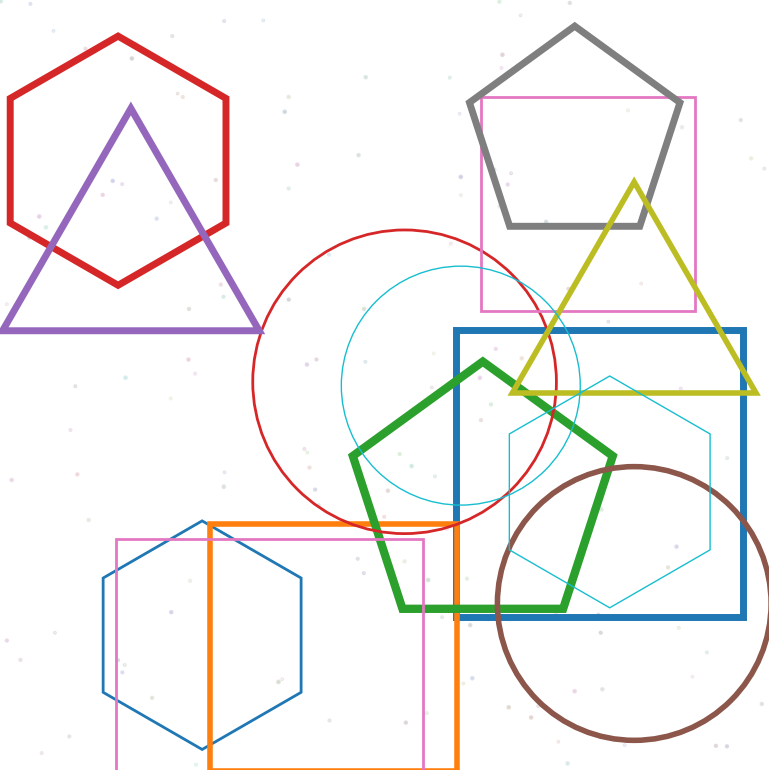[{"shape": "square", "thickness": 2.5, "radius": 0.93, "center": [0.778, 0.385]}, {"shape": "hexagon", "thickness": 1, "radius": 0.74, "center": [0.262, 0.175]}, {"shape": "square", "thickness": 2, "radius": 0.8, "center": [0.433, 0.159]}, {"shape": "pentagon", "thickness": 3, "radius": 0.89, "center": [0.627, 0.353]}, {"shape": "circle", "thickness": 1, "radius": 0.99, "center": [0.525, 0.504]}, {"shape": "hexagon", "thickness": 2.5, "radius": 0.81, "center": [0.153, 0.791]}, {"shape": "triangle", "thickness": 2.5, "radius": 0.96, "center": [0.17, 0.667]}, {"shape": "circle", "thickness": 2, "radius": 0.89, "center": [0.824, 0.216]}, {"shape": "square", "thickness": 1, "radius": 1.0, "center": [0.35, 0.1]}, {"shape": "square", "thickness": 1, "radius": 0.7, "center": [0.764, 0.735]}, {"shape": "pentagon", "thickness": 2.5, "radius": 0.72, "center": [0.746, 0.822]}, {"shape": "triangle", "thickness": 2, "radius": 0.91, "center": [0.824, 0.581]}, {"shape": "hexagon", "thickness": 0.5, "radius": 0.75, "center": [0.792, 0.361]}, {"shape": "circle", "thickness": 0.5, "radius": 0.78, "center": [0.598, 0.499]}]